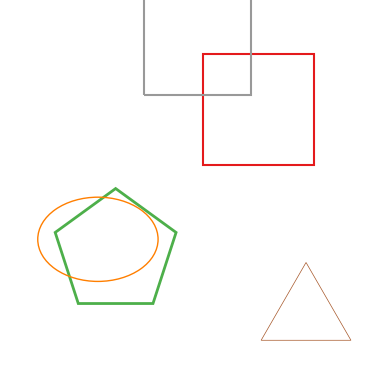[{"shape": "square", "thickness": 1.5, "radius": 0.73, "center": [0.672, 0.716]}, {"shape": "pentagon", "thickness": 2, "radius": 0.83, "center": [0.3, 0.345]}, {"shape": "oval", "thickness": 1, "radius": 0.78, "center": [0.254, 0.378]}, {"shape": "triangle", "thickness": 0.5, "radius": 0.67, "center": [0.795, 0.184]}, {"shape": "square", "thickness": 1.5, "radius": 0.69, "center": [0.513, 0.891]}]